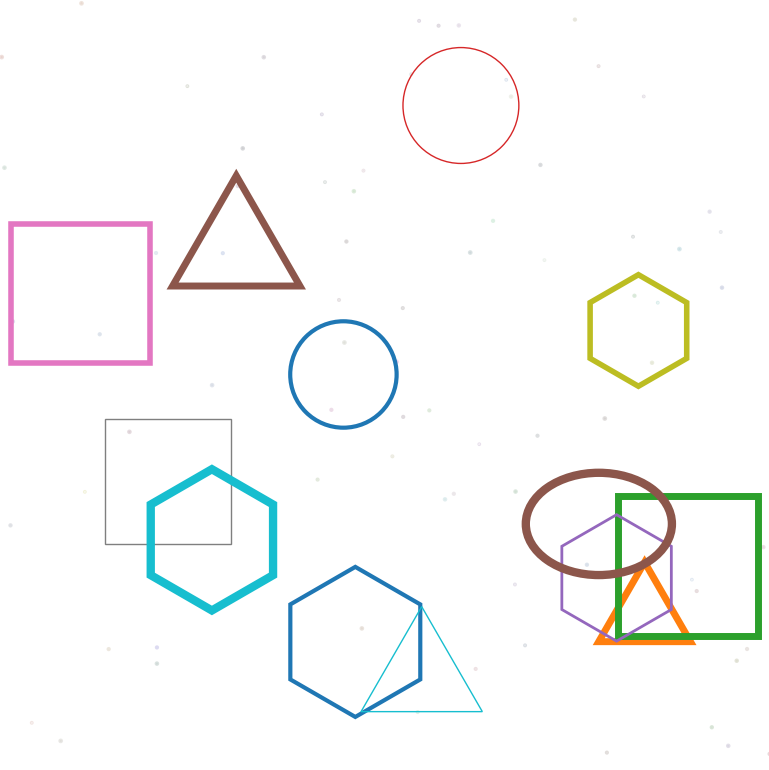[{"shape": "circle", "thickness": 1.5, "radius": 0.35, "center": [0.446, 0.514]}, {"shape": "hexagon", "thickness": 1.5, "radius": 0.49, "center": [0.461, 0.166]}, {"shape": "triangle", "thickness": 2.5, "radius": 0.34, "center": [0.837, 0.201]}, {"shape": "square", "thickness": 2.5, "radius": 0.45, "center": [0.893, 0.265]}, {"shape": "circle", "thickness": 0.5, "radius": 0.38, "center": [0.599, 0.863]}, {"shape": "hexagon", "thickness": 1, "radius": 0.41, "center": [0.801, 0.249]}, {"shape": "oval", "thickness": 3, "radius": 0.47, "center": [0.778, 0.32]}, {"shape": "triangle", "thickness": 2.5, "radius": 0.48, "center": [0.307, 0.676]}, {"shape": "square", "thickness": 2, "radius": 0.45, "center": [0.105, 0.618]}, {"shape": "square", "thickness": 0.5, "radius": 0.41, "center": [0.219, 0.375]}, {"shape": "hexagon", "thickness": 2, "radius": 0.36, "center": [0.829, 0.571]}, {"shape": "hexagon", "thickness": 3, "radius": 0.46, "center": [0.275, 0.299]}, {"shape": "triangle", "thickness": 0.5, "radius": 0.45, "center": [0.548, 0.121]}]